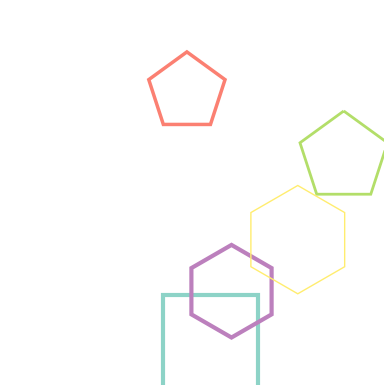[{"shape": "square", "thickness": 3, "radius": 0.62, "center": [0.547, 0.109]}, {"shape": "pentagon", "thickness": 2.5, "radius": 0.52, "center": [0.485, 0.761]}, {"shape": "pentagon", "thickness": 2, "radius": 0.6, "center": [0.893, 0.592]}, {"shape": "hexagon", "thickness": 3, "radius": 0.6, "center": [0.601, 0.244]}, {"shape": "hexagon", "thickness": 1, "radius": 0.7, "center": [0.773, 0.378]}]